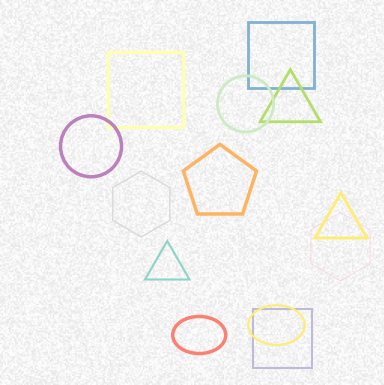[{"shape": "triangle", "thickness": 1.5, "radius": 0.33, "center": [0.434, 0.307]}, {"shape": "square", "thickness": 2.5, "radius": 0.49, "center": [0.377, 0.767]}, {"shape": "square", "thickness": 1.5, "radius": 0.38, "center": [0.733, 0.12]}, {"shape": "oval", "thickness": 2.5, "radius": 0.34, "center": [0.518, 0.13]}, {"shape": "square", "thickness": 2, "radius": 0.43, "center": [0.731, 0.858]}, {"shape": "pentagon", "thickness": 2.5, "radius": 0.5, "center": [0.571, 0.525]}, {"shape": "triangle", "thickness": 2, "radius": 0.45, "center": [0.754, 0.729]}, {"shape": "hexagon", "thickness": 0.5, "radius": 0.44, "center": [0.884, 0.359]}, {"shape": "hexagon", "thickness": 1, "radius": 0.43, "center": [0.367, 0.47]}, {"shape": "circle", "thickness": 2.5, "radius": 0.4, "center": [0.236, 0.62]}, {"shape": "circle", "thickness": 2, "radius": 0.36, "center": [0.638, 0.73]}, {"shape": "triangle", "thickness": 2, "radius": 0.39, "center": [0.886, 0.421]}, {"shape": "oval", "thickness": 1.5, "radius": 0.37, "center": [0.718, 0.156]}]